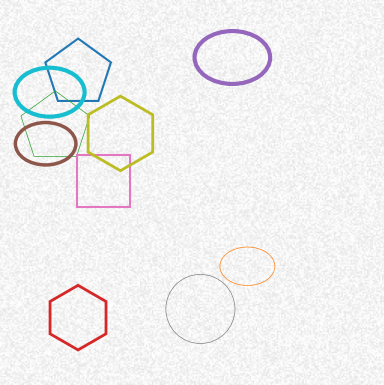[{"shape": "pentagon", "thickness": 1.5, "radius": 0.45, "center": [0.203, 0.81]}, {"shape": "oval", "thickness": 0.5, "radius": 0.36, "center": [0.643, 0.308]}, {"shape": "pentagon", "thickness": 0.5, "radius": 0.47, "center": [0.144, 0.67]}, {"shape": "hexagon", "thickness": 2, "radius": 0.42, "center": [0.203, 0.175]}, {"shape": "oval", "thickness": 3, "radius": 0.49, "center": [0.604, 0.851]}, {"shape": "oval", "thickness": 2.5, "radius": 0.39, "center": [0.119, 0.627]}, {"shape": "square", "thickness": 1.5, "radius": 0.34, "center": [0.269, 0.529]}, {"shape": "circle", "thickness": 0.5, "radius": 0.45, "center": [0.521, 0.198]}, {"shape": "hexagon", "thickness": 2, "radius": 0.48, "center": [0.313, 0.653]}, {"shape": "oval", "thickness": 3, "radius": 0.45, "center": [0.129, 0.761]}]